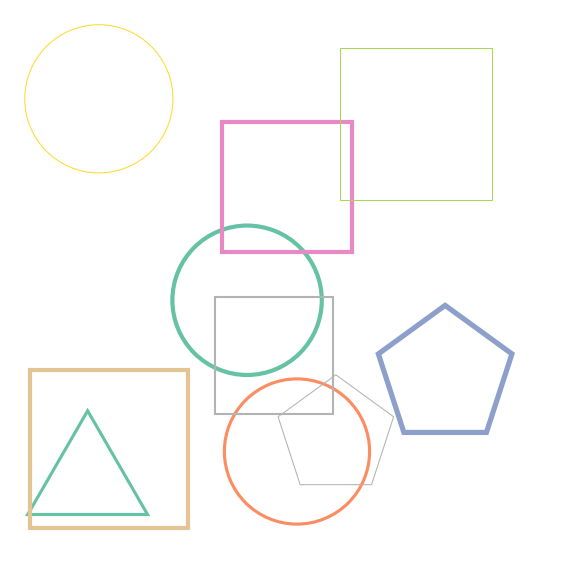[{"shape": "circle", "thickness": 2, "radius": 0.65, "center": [0.428, 0.479]}, {"shape": "triangle", "thickness": 1.5, "radius": 0.6, "center": [0.152, 0.168]}, {"shape": "circle", "thickness": 1.5, "radius": 0.63, "center": [0.514, 0.217]}, {"shape": "pentagon", "thickness": 2.5, "radius": 0.61, "center": [0.771, 0.349]}, {"shape": "square", "thickness": 2, "radius": 0.56, "center": [0.497, 0.675]}, {"shape": "square", "thickness": 0.5, "radius": 0.66, "center": [0.72, 0.784]}, {"shape": "circle", "thickness": 0.5, "radius": 0.64, "center": [0.171, 0.828]}, {"shape": "square", "thickness": 2, "radius": 0.68, "center": [0.189, 0.222]}, {"shape": "square", "thickness": 1, "radius": 0.51, "center": [0.474, 0.383]}, {"shape": "pentagon", "thickness": 0.5, "radius": 0.53, "center": [0.582, 0.245]}]